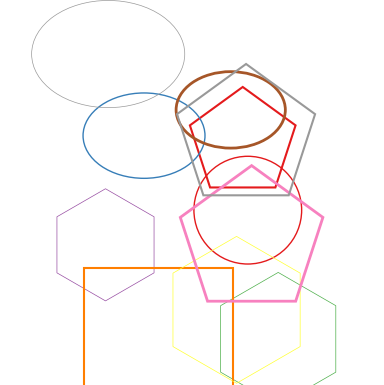[{"shape": "pentagon", "thickness": 1.5, "radius": 0.72, "center": [0.63, 0.63]}, {"shape": "circle", "thickness": 1, "radius": 0.7, "center": [0.644, 0.454]}, {"shape": "oval", "thickness": 1, "radius": 0.79, "center": [0.374, 0.648]}, {"shape": "hexagon", "thickness": 0.5, "radius": 0.86, "center": [0.723, 0.12]}, {"shape": "hexagon", "thickness": 0.5, "radius": 0.73, "center": [0.274, 0.364]}, {"shape": "square", "thickness": 1.5, "radius": 0.97, "center": [0.411, 0.111]}, {"shape": "hexagon", "thickness": 0.5, "radius": 0.95, "center": [0.614, 0.195]}, {"shape": "oval", "thickness": 2, "radius": 0.71, "center": [0.599, 0.715]}, {"shape": "pentagon", "thickness": 2, "radius": 0.97, "center": [0.654, 0.375]}, {"shape": "pentagon", "thickness": 1.5, "radius": 0.94, "center": [0.639, 0.645]}, {"shape": "oval", "thickness": 0.5, "radius": 0.99, "center": [0.281, 0.86]}]